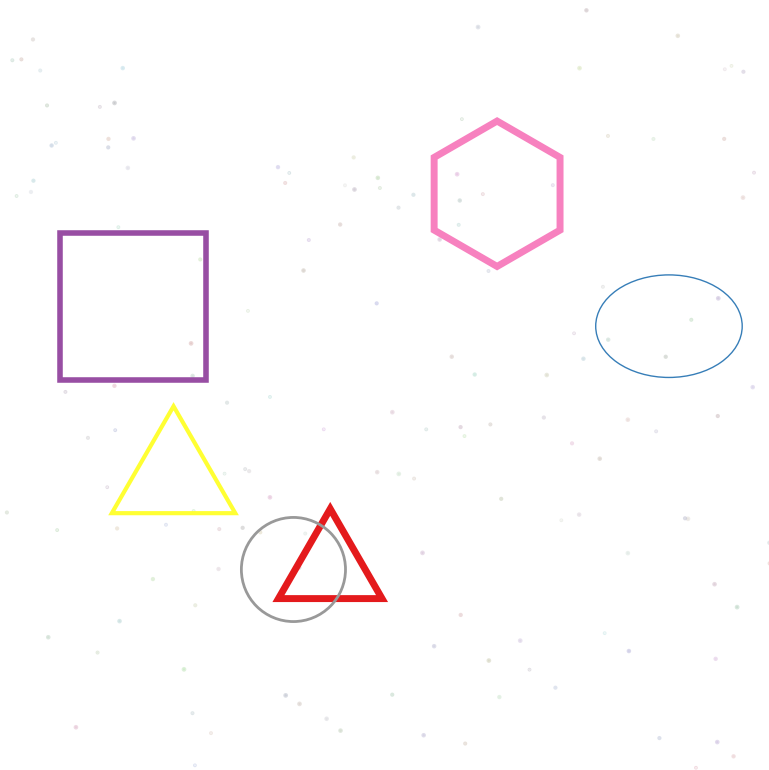[{"shape": "triangle", "thickness": 2.5, "radius": 0.39, "center": [0.429, 0.261]}, {"shape": "oval", "thickness": 0.5, "radius": 0.48, "center": [0.869, 0.576]}, {"shape": "square", "thickness": 2, "radius": 0.47, "center": [0.173, 0.602]}, {"shape": "triangle", "thickness": 1.5, "radius": 0.46, "center": [0.225, 0.38]}, {"shape": "hexagon", "thickness": 2.5, "radius": 0.47, "center": [0.646, 0.748]}, {"shape": "circle", "thickness": 1, "radius": 0.34, "center": [0.381, 0.26]}]